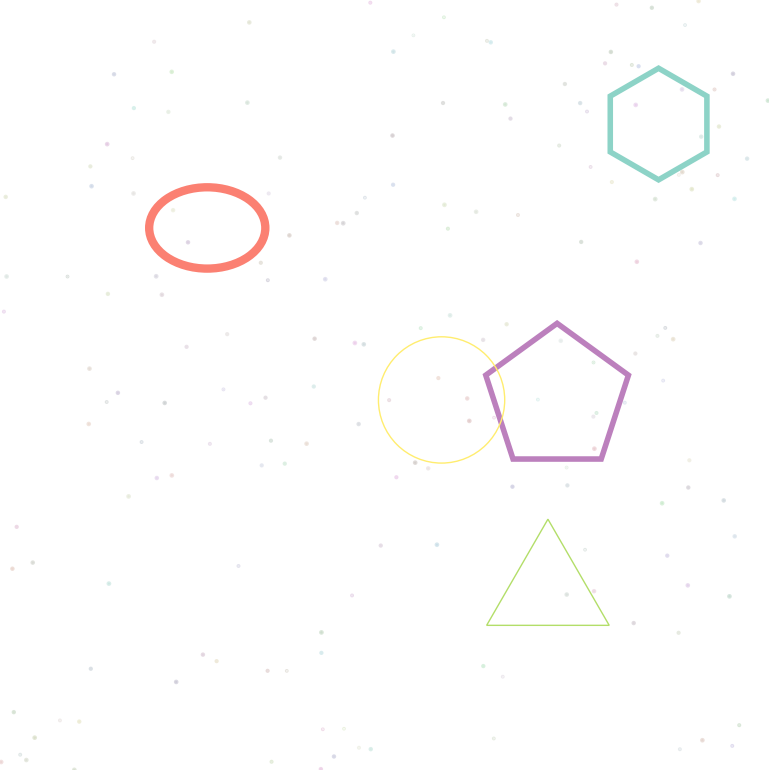[{"shape": "hexagon", "thickness": 2, "radius": 0.36, "center": [0.855, 0.839]}, {"shape": "oval", "thickness": 3, "radius": 0.38, "center": [0.269, 0.704]}, {"shape": "triangle", "thickness": 0.5, "radius": 0.46, "center": [0.712, 0.234]}, {"shape": "pentagon", "thickness": 2, "radius": 0.49, "center": [0.724, 0.483]}, {"shape": "circle", "thickness": 0.5, "radius": 0.41, "center": [0.573, 0.481]}]